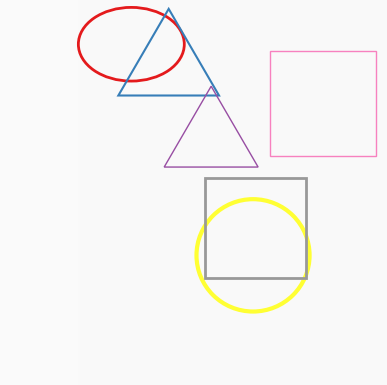[{"shape": "oval", "thickness": 2, "radius": 0.68, "center": [0.339, 0.885]}, {"shape": "triangle", "thickness": 1.5, "radius": 0.75, "center": [0.435, 0.827]}, {"shape": "triangle", "thickness": 1, "radius": 0.7, "center": [0.545, 0.636]}, {"shape": "circle", "thickness": 3, "radius": 0.73, "center": [0.653, 0.337]}, {"shape": "square", "thickness": 1, "radius": 0.68, "center": [0.833, 0.731]}, {"shape": "square", "thickness": 2, "radius": 0.65, "center": [0.659, 0.408]}]